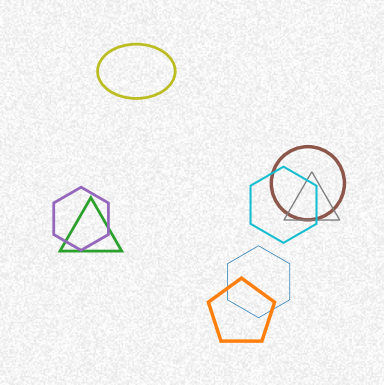[{"shape": "hexagon", "thickness": 0.5, "radius": 0.47, "center": [0.672, 0.268]}, {"shape": "pentagon", "thickness": 2.5, "radius": 0.45, "center": [0.627, 0.187]}, {"shape": "triangle", "thickness": 2, "radius": 0.46, "center": [0.236, 0.394]}, {"shape": "hexagon", "thickness": 2, "radius": 0.41, "center": [0.211, 0.432]}, {"shape": "circle", "thickness": 2.5, "radius": 0.48, "center": [0.8, 0.524]}, {"shape": "triangle", "thickness": 1, "radius": 0.42, "center": [0.81, 0.47]}, {"shape": "oval", "thickness": 2, "radius": 0.5, "center": [0.354, 0.815]}, {"shape": "hexagon", "thickness": 1.5, "radius": 0.49, "center": [0.736, 0.468]}]